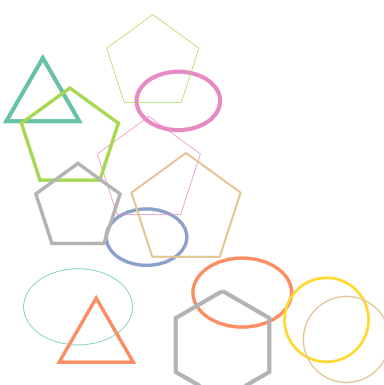[{"shape": "triangle", "thickness": 3, "radius": 0.55, "center": [0.111, 0.74]}, {"shape": "oval", "thickness": 0.5, "radius": 0.71, "center": [0.203, 0.203]}, {"shape": "triangle", "thickness": 2.5, "radius": 0.56, "center": [0.25, 0.115]}, {"shape": "oval", "thickness": 2.5, "radius": 0.64, "center": [0.629, 0.24]}, {"shape": "oval", "thickness": 2.5, "radius": 0.52, "center": [0.381, 0.384]}, {"shape": "pentagon", "thickness": 0.5, "radius": 0.7, "center": [0.387, 0.557]}, {"shape": "oval", "thickness": 3, "radius": 0.54, "center": [0.463, 0.738]}, {"shape": "pentagon", "thickness": 2.5, "radius": 0.66, "center": [0.182, 0.639]}, {"shape": "pentagon", "thickness": 0.5, "radius": 0.63, "center": [0.397, 0.836]}, {"shape": "circle", "thickness": 2, "radius": 0.55, "center": [0.848, 0.169]}, {"shape": "pentagon", "thickness": 1.5, "radius": 0.75, "center": [0.483, 0.454]}, {"shape": "circle", "thickness": 1, "radius": 0.56, "center": [0.9, 0.118]}, {"shape": "hexagon", "thickness": 3, "radius": 0.7, "center": [0.578, 0.104]}, {"shape": "pentagon", "thickness": 2.5, "radius": 0.57, "center": [0.203, 0.461]}]